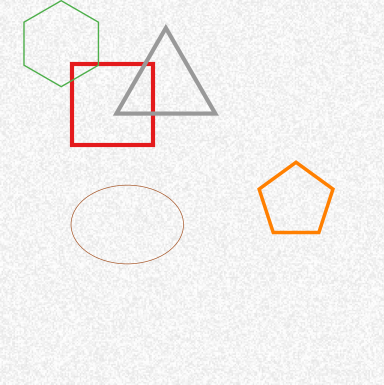[{"shape": "square", "thickness": 3, "radius": 0.53, "center": [0.292, 0.73]}, {"shape": "hexagon", "thickness": 1, "radius": 0.56, "center": [0.159, 0.887]}, {"shape": "pentagon", "thickness": 2.5, "radius": 0.5, "center": [0.769, 0.478]}, {"shape": "oval", "thickness": 0.5, "radius": 0.73, "center": [0.331, 0.417]}, {"shape": "triangle", "thickness": 3, "radius": 0.74, "center": [0.431, 0.779]}]